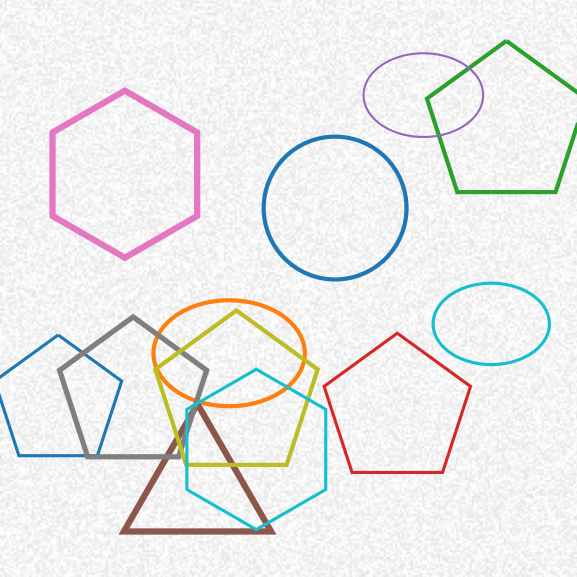[{"shape": "pentagon", "thickness": 1.5, "radius": 0.58, "center": [0.101, 0.304]}, {"shape": "circle", "thickness": 2, "radius": 0.62, "center": [0.58, 0.639]}, {"shape": "oval", "thickness": 2, "radius": 0.66, "center": [0.397, 0.387]}, {"shape": "pentagon", "thickness": 2, "radius": 0.72, "center": [0.877, 0.784]}, {"shape": "pentagon", "thickness": 1.5, "radius": 0.67, "center": [0.688, 0.289]}, {"shape": "oval", "thickness": 1, "radius": 0.52, "center": [0.733, 0.834]}, {"shape": "triangle", "thickness": 3, "radius": 0.74, "center": [0.342, 0.152]}, {"shape": "hexagon", "thickness": 3, "radius": 0.72, "center": [0.216, 0.698]}, {"shape": "pentagon", "thickness": 2.5, "radius": 0.67, "center": [0.23, 0.316]}, {"shape": "pentagon", "thickness": 2, "radius": 0.74, "center": [0.409, 0.314]}, {"shape": "oval", "thickness": 1.5, "radius": 0.5, "center": [0.851, 0.438]}, {"shape": "hexagon", "thickness": 1.5, "radius": 0.69, "center": [0.444, 0.221]}]